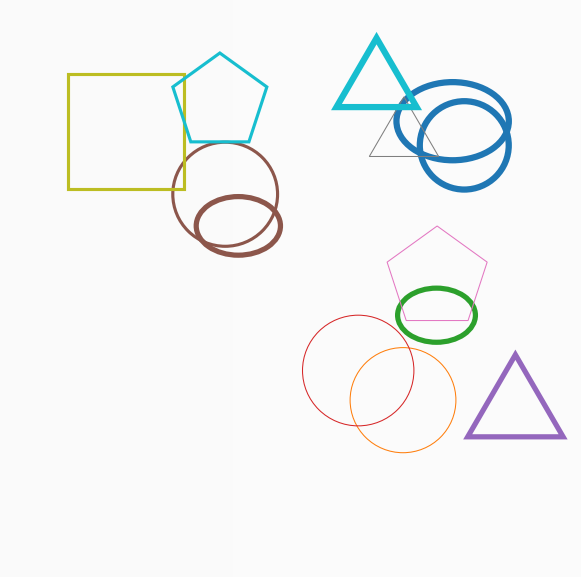[{"shape": "oval", "thickness": 3, "radius": 0.48, "center": [0.779, 0.789]}, {"shape": "circle", "thickness": 3, "radius": 0.38, "center": [0.799, 0.747]}, {"shape": "circle", "thickness": 0.5, "radius": 0.46, "center": [0.693, 0.306]}, {"shape": "oval", "thickness": 2.5, "radius": 0.33, "center": [0.751, 0.453]}, {"shape": "circle", "thickness": 0.5, "radius": 0.48, "center": [0.616, 0.358]}, {"shape": "triangle", "thickness": 2.5, "radius": 0.47, "center": [0.887, 0.29]}, {"shape": "circle", "thickness": 1.5, "radius": 0.45, "center": [0.387, 0.663]}, {"shape": "oval", "thickness": 2.5, "radius": 0.36, "center": [0.41, 0.608]}, {"shape": "pentagon", "thickness": 0.5, "radius": 0.45, "center": [0.752, 0.517]}, {"shape": "triangle", "thickness": 0.5, "radius": 0.34, "center": [0.695, 0.763]}, {"shape": "square", "thickness": 1.5, "radius": 0.5, "center": [0.217, 0.772]}, {"shape": "triangle", "thickness": 3, "radius": 0.4, "center": [0.648, 0.854]}, {"shape": "pentagon", "thickness": 1.5, "radius": 0.43, "center": [0.378, 0.822]}]